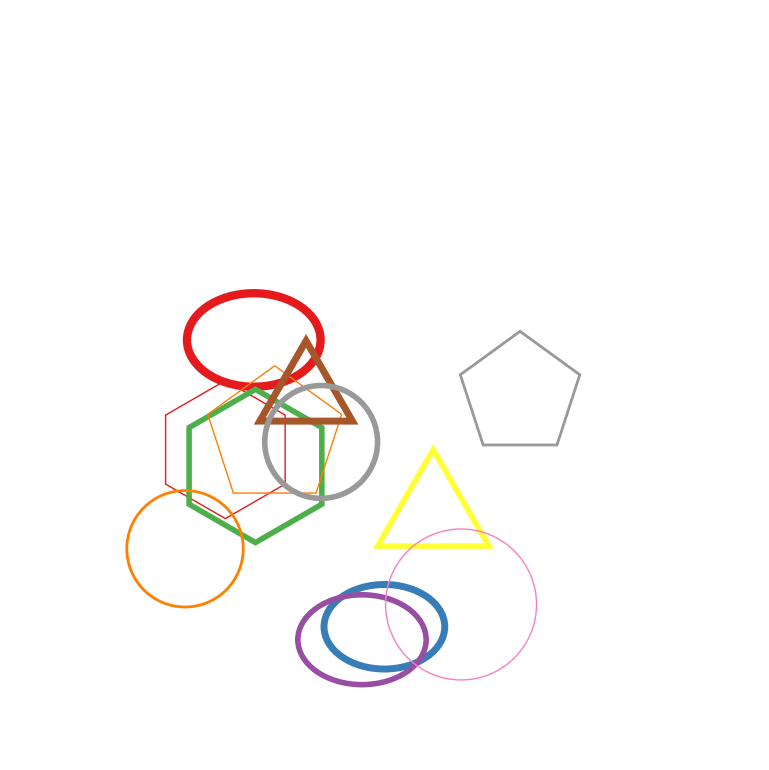[{"shape": "oval", "thickness": 3, "radius": 0.43, "center": [0.33, 0.558]}, {"shape": "hexagon", "thickness": 0.5, "radius": 0.45, "center": [0.293, 0.416]}, {"shape": "oval", "thickness": 2.5, "radius": 0.39, "center": [0.499, 0.186]}, {"shape": "hexagon", "thickness": 2, "radius": 0.5, "center": [0.332, 0.395]}, {"shape": "oval", "thickness": 2, "radius": 0.42, "center": [0.47, 0.169]}, {"shape": "pentagon", "thickness": 0.5, "radius": 0.46, "center": [0.357, 0.434]}, {"shape": "circle", "thickness": 1, "radius": 0.38, "center": [0.24, 0.287]}, {"shape": "triangle", "thickness": 2, "radius": 0.42, "center": [0.563, 0.333]}, {"shape": "triangle", "thickness": 2.5, "radius": 0.35, "center": [0.398, 0.488]}, {"shape": "circle", "thickness": 0.5, "radius": 0.49, "center": [0.599, 0.215]}, {"shape": "pentagon", "thickness": 1, "radius": 0.41, "center": [0.675, 0.488]}, {"shape": "circle", "thickness": 2, "radius": 0.37, "center": [0.417, 0.426]}]